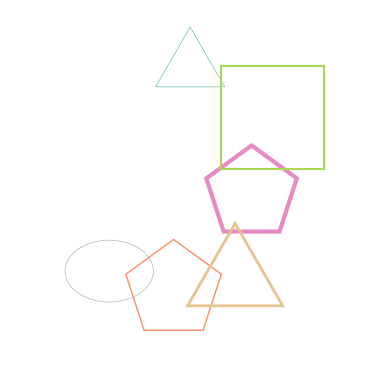[{"shape": "triangle", "thickness": 0.5, "radius": 0.52, "center": [0.494, 0.826]}, {"shape": "pentagon", "thickness": 1, "radius": 0.65, "center": [0.451, 0.248]}, {"shape": "pentagon", "thickness": 3, "radius": 0.62, "center": [0.653, 0.499]}, {"shape": "square", "thickness": 1.5, "radius": 0.67, "center": [0.708, 0.695]}, {"shape": "triangle", "thickness": 2, "radius": 0.71, "center": [0.611, 0.277]}, {"shape": "oval", "thickness": 0.5, "radius": 0.57, "center": [0.284, 0.296]}]